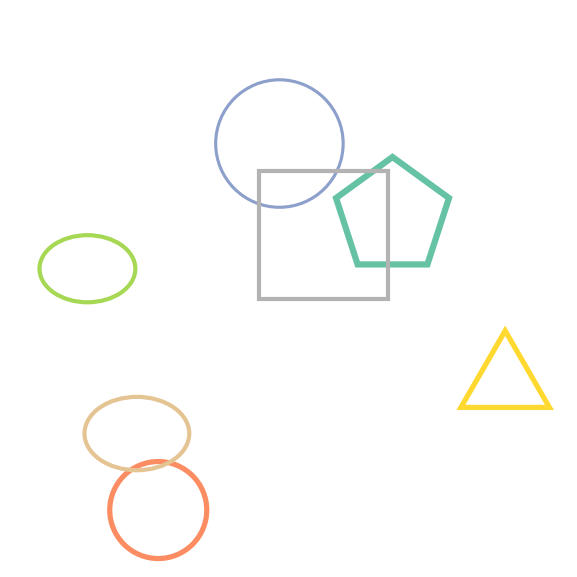[{"shape": "pentagon", "thickness": 3, "radius": 0.51, "center": [0.68, 0.624]}, {"shape": "circle", "thickness": 2.5, "radius": 0.42, "center": [0.274, 0.116]}, {"shape": "circle", "thickness": 1.5, "radius": 0.55, "center": [0.484, 0.751]}, {"shape": "oval", "thickness": 2, "radius": 0.41, "center": [0.151, 0.534]}, {"shape": "triangle", "thickness": 2.5, "radius": 0.44, "center": [0.875, 0.338]}, {"shape": "oval", "thickness": 2, "radius": 0.45, "center": [0.237, 0.248]}, {"shape": "square", "thickness": 2, "radius": 0.56, "center": [0.56, 0.592]}]